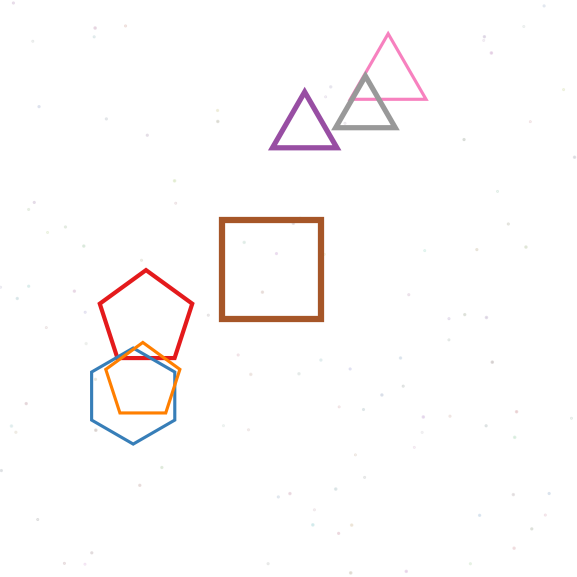[{"shape": "pentagon", "thickness": 2, "radius": 0.42, "center": [0.253, 0.447]}, {"shape": "hexagon", "thickness": 1.5, "radius": 0.42, "center": [0.231, 0.313]}, {"shape": "triangle", "thickness": 2.5, "radius": 0.32, "center": [0.528, 0.775]}, {"shape": "pentagon", "thickness": 1.5, "radius": 0.34, "center": [0.247, 0.339]}, {"shape": "square", "thickness": 3, "radius": 0.43, "center": [0.47, 0.533]}, {"shape": "triangle", "thickness": 1.5, "radius": 0.38, "center": [0.672, 0.865]}, {"shape": "triangle", "thickness": 2.5, "radius": 0.3, "center": [0.633, 0.808]}]